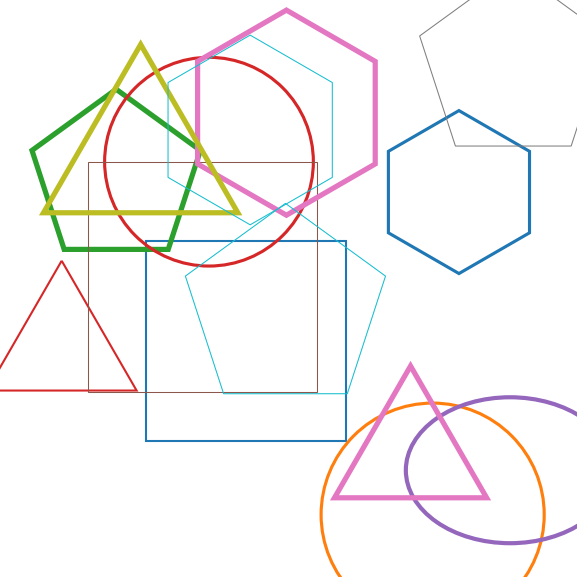[{"shape": "hexagon", "thickness": 1.5, "radius": 0.71, "center": [0.795, 0.667]}, {"shape": "square", "thickness": 1, "radius": 0.87, "center": [0.426, 0.409]}, {"shape": "circle", "thickness": 1.5, "radius": 0.97, "center": [0.749, 0.108]}, {"shape": "pentagon", "thickness": 2.5, "radius": 0.77, "center": [0.201, 0.691]}, {"shape": "circle", "thickness": 1.5, "radius": 0.9, "center": [0.362, 0.719]}, {"shape": "triangle", "thickness": 1, "radius": 0.75, "center": [0.107, 0.398]}, {"shape": "oval", "thickness": 2, "radius": 0.9, "center": [0.883, 0.185]}, {"shape": "square", "thickness": 0.5, "radius": 0.99, "center": [0.35, 0.519]}, {"shape": "triangle", "thickness": 2.5, "radius": 0.76, "center": [0.711, 0.213]}, {"shape": "hexagon", "thickness": 2.5, "radius": 0.89, "center": [0.496, 0.804]}, {"shape": "pentagon", "thickness": 0.5, "radius": 0.85, "center": [0.889, 0.884]}, {"shape": "triangle", "thickness": 2.5, "radius": 0.97, "center": [0.244, 0.728]}, {"shape": "pentagon", "thickness": 0.5, "radius": 0.91, "center": [0.494, 0.465]}, {"shape": "hexagon", "thickness": 0.5, "radius": 0.82, "center": [0.433, 0.774]}]